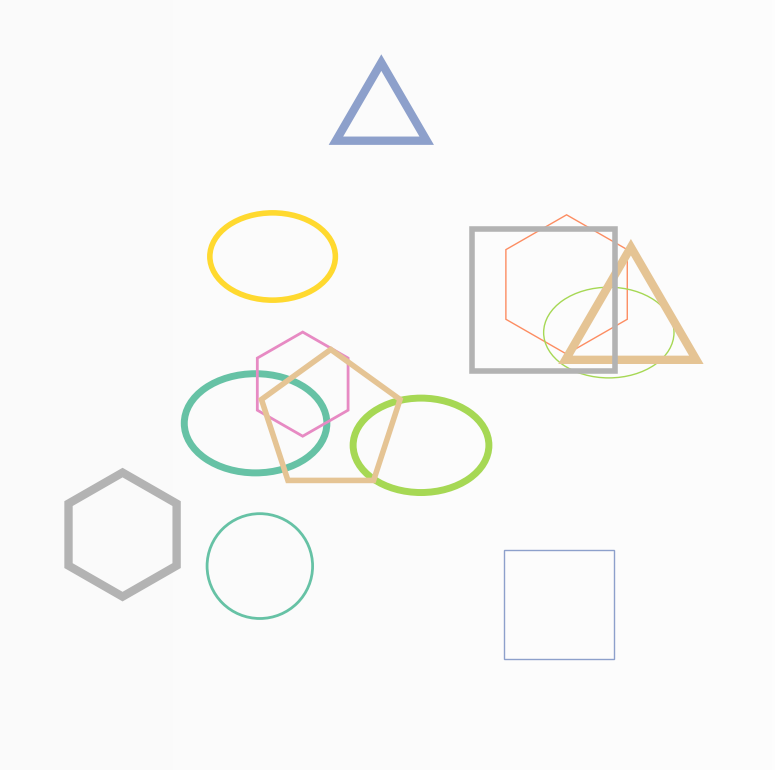[{"shape": "circle", "thickness": 1, "radius": 0.34, "center": [0.335, 0.265]}, {"shape": "oval", "thickness": 2.5, "radius": 0.46, "center": [0.33, 0.45]}, {"shape": "hexagon", "thickness": 0.5, "radius": 0.45, "center": [0.731, 0.631]}, {"shape": "triangle", "thickness": 3, "radius": 0.34, "center": [0.492, 0.851]}, {"shape": "square", "thickness": 0.5, "radius": 0.35, "center": [0.721, 0.215]}, {"shape": "hexagon", "thickness": 1, "radius": 0.34, "center": [0.391, 0.501]}, {"shape": "oval", "thickness": 0.5, "radius": 0.42, "center": [0.786, 0.568]}, {"shape": "oval", "thickness": 2.5, "radius": 0.44, "center": [0.543, 0.422]}, {"shape": "oval", "thickness": 2, "radius": 0.4, "center": [0.352, 0.667]}, {"shape": "pentagon", "thickness": 2, "radius": 0.47, "center": [0.427, 0.452]}, {"shape": "triangle", "thickness": 3, "radius": 0.49, "center": [0.814, 0.581]}, {"shape": "square", "thickness": 2, "radius": 0.46, "center": [0.702, 0.611]}, {"shape": "hexagon", "thickness": 3, "radius": 0.4, "center": [0.158, 0.306]}]